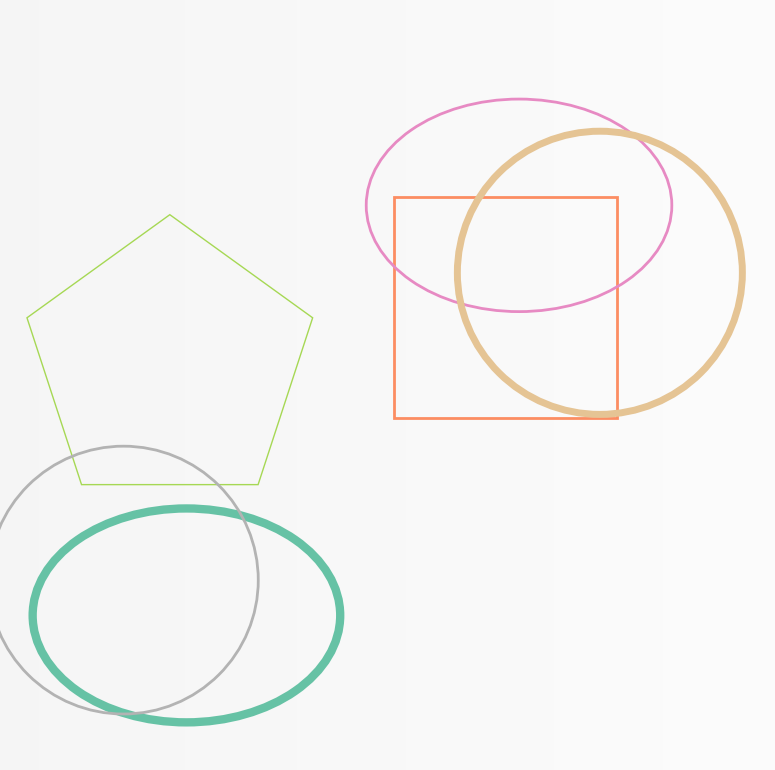[{"shape": "oval", "thickness": 3, "radius": 0.99, "center": [0.241, 0.201]}, {"shape": "square", "thickness": 1, "radius": 0.72, "center": [0.653, 0.6]}, {"shape": "oval", "thickness": 1, "radius": 0.99, "center": [0.67, 0.733]}, {"shape": "pentagon", "thickness": 0.5, "radius": 0.97, "center": [0.219, 0.527]}, {"shape": "circle", "thickness": 2.5, "radius": 0.92, "center": [0.774, 0.646]}, {"shape": "circle", "thickness": 1, "radius": 0.87, "center": [0.159, 0.247]}]